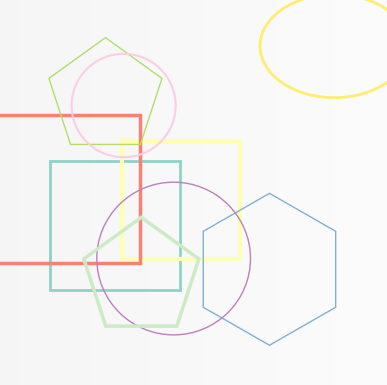[{"shape": "square", "thickness": 2, "radius": 0.84, "center": [0.296, 0.414]}, {"shape": "square", "thickness": 3, "radius": 0.76, "center": [0.467, 0.481]}, {"shape": "square", "thickness": 2.5, "radius": 0.96, "center": [0.17, 0.508]}, {"shape": "hexagon", "thickness": 1, "radius": 0.99, "center": [0.695, 0.301]}, {"shape": "pentagon", "thickness": 1, "radius": 0.77, "center": [0.272, 0.749]}, {"shape": "circle", "thickness": 1.5, "radius": 0.67, "center": [0.319, 0.726]}, {"shape": "circle", "thickness": 1, "radius": 0.99, "center": [0.448, 0.329]}, {"shape": "pentagon", "thickness": 2.5, "radius": 0.78, "center": [0.365, 0.279]}, {"shape": "oval", "thickness": 2, "radius": 0.96, "center": [0.863, 0.88]}]